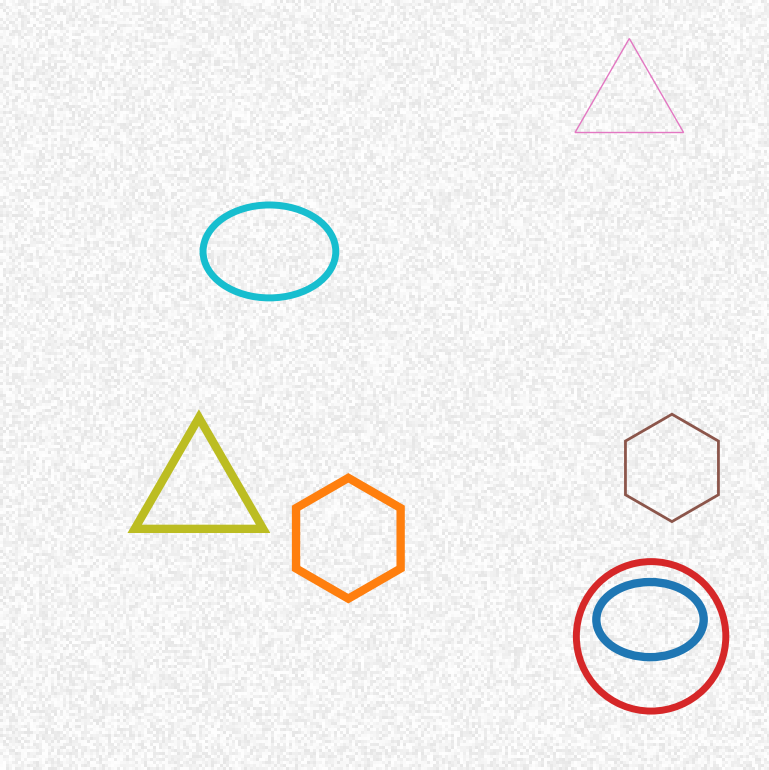[{"shape": "oval", "thickness": 3, "radius": 0.35, "center": [0.844, 0.195]}, {"shape": "hexagon", "thickness": 3, "radius": 0.39, "center": [0.452, 0.301]}, {"shape": "circle", "thickness": 2.5, "radius": 0.49, "center": [0.846, 0.174]}, {"shape": "hexagon", "thickness": 1, "radius": 0.35, "center": [0.873, 0.392]}, {"shape": "triangle", "thickness": 0.5, "radius": 0.41, "center": [0.817, 0.869]}, {"shape": "triangle", "thickness": 3, "radius": 0.48, "center": [0.258, 0.361]}, {"shape": "oval", "thickness": 2.5, "radius": 0.43, "center": [0.35, 0.673]}]